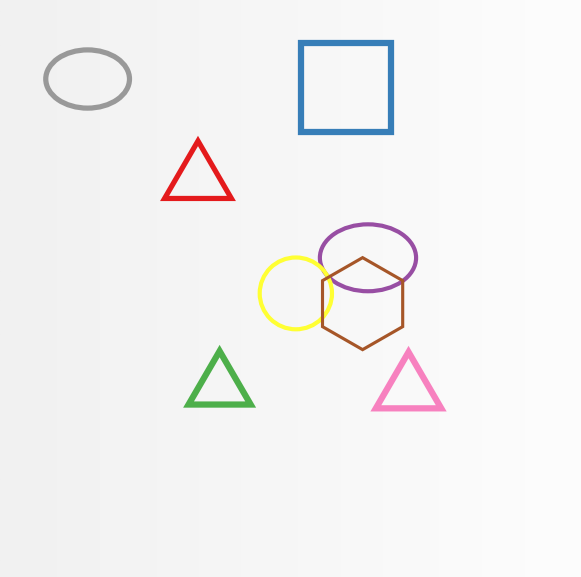[{"shape": "triangle", "thickness": 2.5, "radius": 0.33, "center": [0.341, 0.689]}, {"shape": "square", "thickness": 3, "radius": 0.38, "center": [0.595, 0.848]}, {"shape": "triangle", "thickness": 3, "radius": 0.31, "center": [0.378, 0.329]}, {"shape": "oval", "thickness": 2, "radius": 0.41, "center": [0.633, 0.553]}, {"shape": "circle", "thickness": 2, "radius": 0.31, "center": [0.509, 0.491]}, {"shape": "hexagon", "thickness": 1.5, "radius": 0.4, "center": [0.624, 0.473]}, {"shape": "triangle", "thickness": 3, "radius": 0.32, "center": [0.703, 0.325]}, {"shape": "oval", "thickness": 2.5, "radius": 0.36, "center": [0.151, 0.862]}]